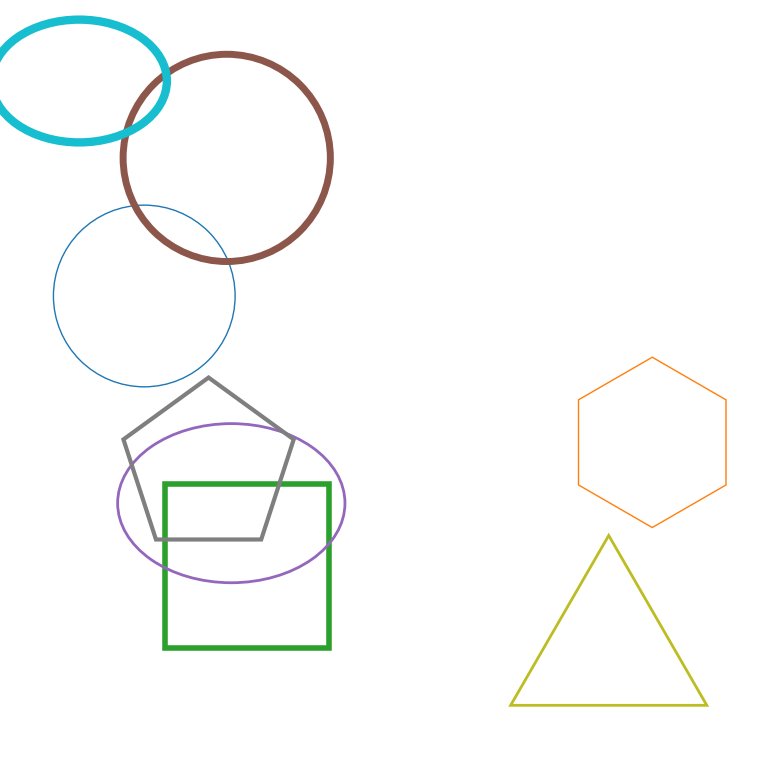[{"shape": "circle", "thickness": 0.5, "radius": 0.59, "center": [0.187, 0.616]}, {"shape": "hexagon", "thickness": 0.5, "radius": 0.55, "center": [0.847, 0.425]}, {"shape": "square", "thickness": 2, "radius": 0.53, "center": [0.321, 0.265]}, {"shape": "oval", "thickness": 1, "radius": 0.74, "center": [0.3, 0.347]}, {"shape": "circle", "thickness": 2.5, "radius": 0.67, "center": [0.294, 0.795]}, {"shape": "pentagon", "thickness": 1.5, "radius": 0.58, "center": [0.271, 0.393]}, {"shape": "triangle", "thickness": 1, "radius": 0.74, "center": [0.791, 0.158]}, {"shape": "oval", "thickness": 3, "radius": 0.57, "center": [0.103, 0.895]}]